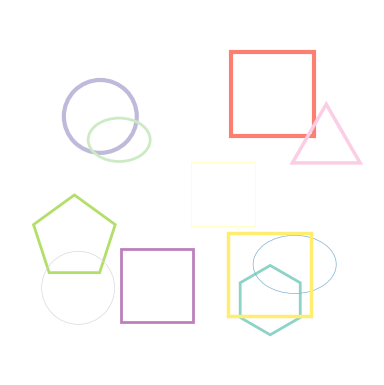[{"shape": "hexagon", "thickness": 2, "radius": 0.45, "center": [0.702, 0.22]}, {"shape": "square", "thickness": 0.5, "radius": 0.42, "center": [0.58, 0.497]}, {"shape": "circle", "thickness": 3, "radius": 0.47, "center": [0.261, 0.698]}, {"shape": "square", "thickness": 3, "radius": 0.54, "center": [0.708, 0.756]}, {"shape": "oval", "thickness": 0.5, "radius": 0.54, "center": [0.765, 0.313]}, {"shape": "pentagon", "thickness": 2, "radius": 0.56, "center": [0.193, 0.382]}, {"shape": "triangle", "thickness": 2.5, "radius": 0.51, "center": [0.847, 0.628]}, {"shape": "circle", "thickness": 0.5, "radius": 0.47, "center": [0.203, 0.252]}, {"shape": "square", "thickness": 2, "radius": 0.47, "center": [0.408, 0.259]}, {"shape": "oval", "thickness": 2, "radius": 0.4, "center": [0.309, 0.637]}, {"shape": "square", "thickness": 2.5, "radius": 0.54, "center": [0.701, 0.287]}]